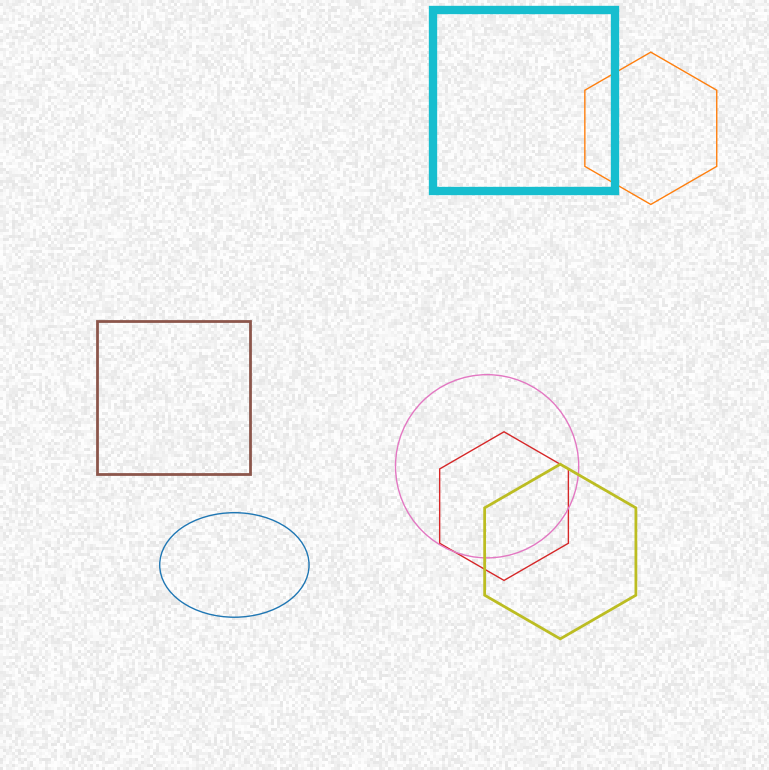[{"shape": "oval", "thickness": 0.5, "radius": 0.48, "center": [0.304, 0.266]}, {"shape": "hexagon", "thickness": 0.5, "radius": 0.49, "center": [0.845, 0.833]}, {"shape": "hexagon", "thickness": 0.5, "radius": 0.48, "center": [0.655, 0.343]}, {"shape": "square", "thickness": 1, "radius": 0.5, "center": [0.226, 0.483]}, {"shape": "circle", "thickness": 0.5, "radius": 0.59, "center": [0.633, 0.394]}, {"shape": "hexagon", "thickness": 1, "radius": 0.57, "center": [0.728, 0.284]}, {"shape": "square", "thickness": 3, "radius": 0.59, "center": [0.68, 0.869]}]